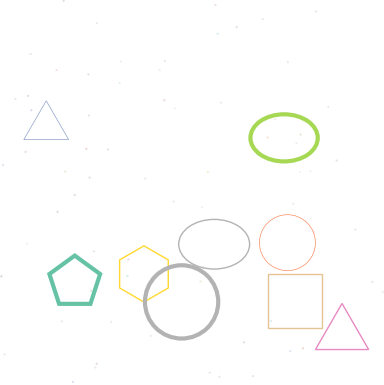[{"shape": "pentagon", "thickness": 3, "radius": 0.35, "center": [0.194, 0.267]}, {"shape": "circle", "thickness": 0.5, "radius": 0.36, "center": [0.747, 0.37]}, {"shape": "triangle", "thickness": 0.5, "radius": 0.34, "center": [0.12, 0.671]}, {"shape": "triangle", "thickness": 1, "radius": 0.4, "center": [0.888, 0.132]}, {"shape": "oval", "thickness": 3, "radius": 0.44, "center": [0.738, 0.642]}, {"shape": "hexagon", "thickness": 1, "radius": 0.36, "center": [0.374, 0.289]}, {"shape": "square", "thickness": 1, "radius": 0.35, "center": [0.765, 0.218]}, {"shape": "oval", "thickness": 1, "radius": 0.46, "center": [0.556, 0.366]}, {"shape": "circle", "thickness": 3, "radius": 0.48, "center": [0.472, 0.216]}]